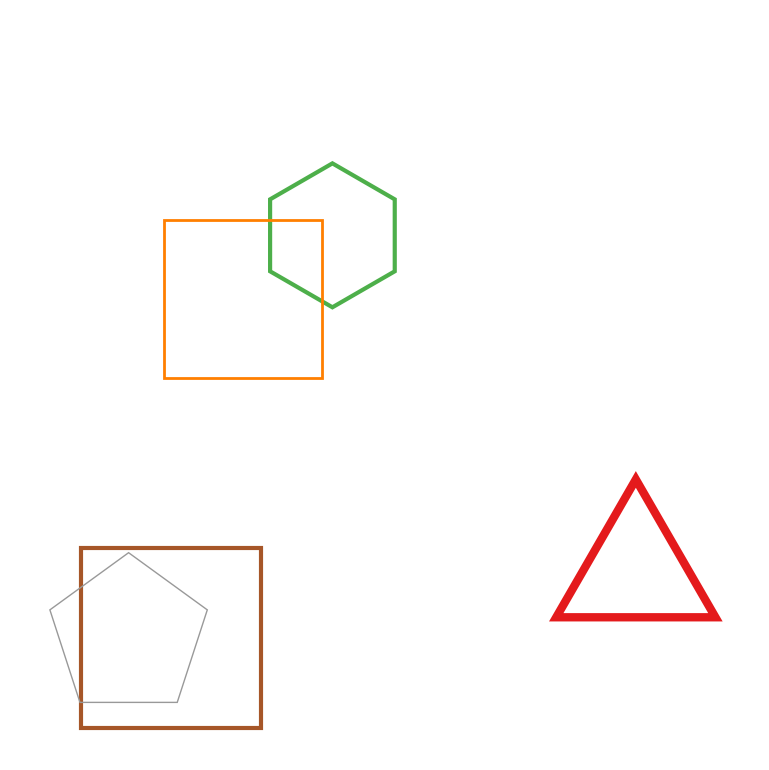[{"shape": "triangle", "thickness": 3, "radius": 0.6, "center": [0.826, 0.258]}, {"shape": "hexagon", "thickness": 1.5, "radius": 0.47, "center": [0.432, 0.694]}, {"shape": "square", "thickness": 1, "radius": 0.52, "center": [0.315, 0.612]}, {"shape": "square", "thickness": 1.5, "radius": 0.58, "center": [0.222, 0.172]}, {"shape": "pentagon", "thickness": 0.5, "radius": 0.54, "center": [0.167, 0.175]}]